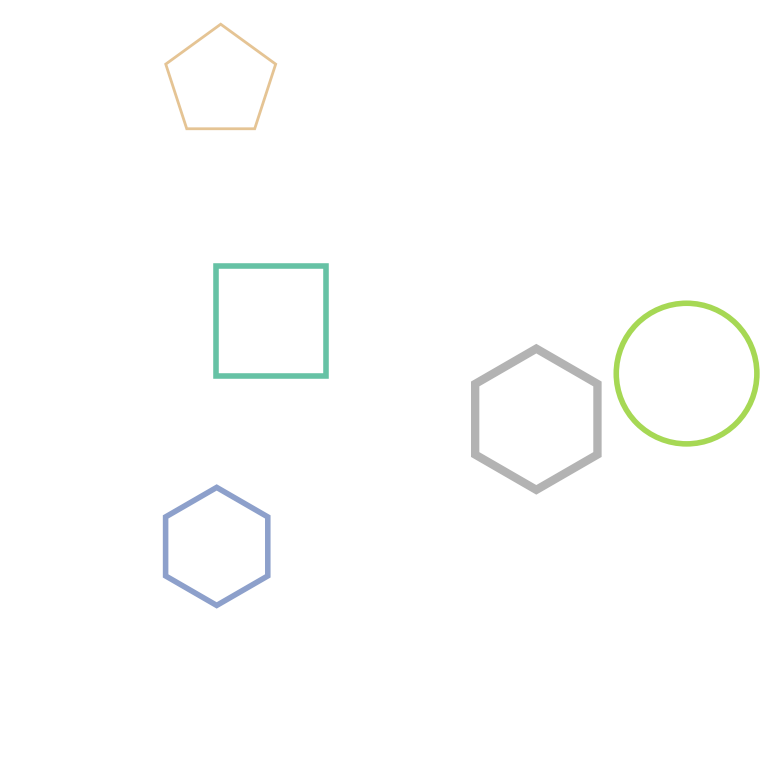[{"shape": "square", "thickness": 2, "radius": 0.36, "center": [0.352, 0.583]}, {"shape": "hexagon", "thickness": 2, "radius": 0.38, "center": [0.281, 0.29]}, {"shape": "circle", "thickness": 2, "radius": 0.46, "center": [0.892, 0.515]}, {"shape": "pentagon", "thickness": 1, "radius": 0.38, "center": [0.287, 0.894]}, {"shape": "hexagon", "thickness": 3, "radius": 0.46, "center": [0.697, 0.456]}]